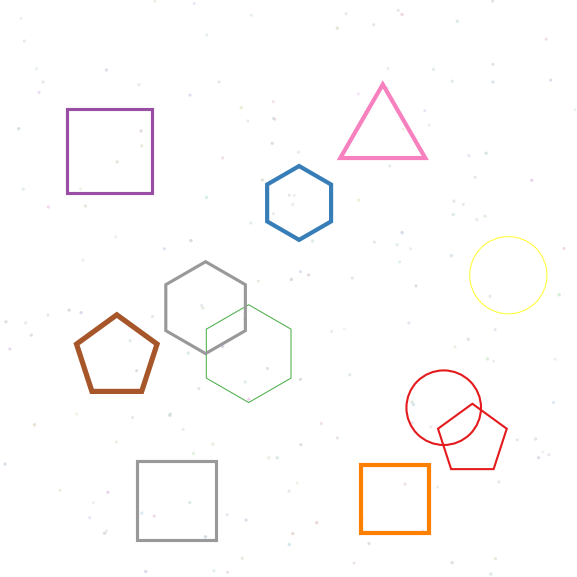[{"shape": "pentagon", "thickness": 1, "radius": 0.31, "center": [0.818, 0.237]}, {"shape": "circle", "thickness": 1, "radius": 0.32, "center": [0.768, 0.293]}, {"shape": "hexagon", "thickness": 2, "radius": 0.32, "center": [0.518, 0.648]}, {"shape": "hexagon", "thickness": 0.5, "radius": 0.42, "center": [0.431, 0.387]}, {"shape": "square", "thickness": 1.5, "radius": 0.37, "center": [0.19, 0.738]}, {"shape": "square", "thickness": 2, "radius": 0.29, "center": [0.684, 0.136]}, {"shape": "circle", "thickness": 0.5, "radius": 0.33, "center": [0.88, 0.523]}, {"shape": "pentagon", "thickness": 2.5, "radius": 0.37, "center": [0.202, 0.381]}, {"shape": "triangle", "thickness": 2, "radius": 0.42, "center": [0.663, 0.768]}, {"shape": "square", "thickness": 1.5, "radius": 0.34, "center": [0.306, 0.132]}, {"shape": "hexagon", "thickness": 1.5, "radius": 0.4, "center": [0.356, 0.466]}]